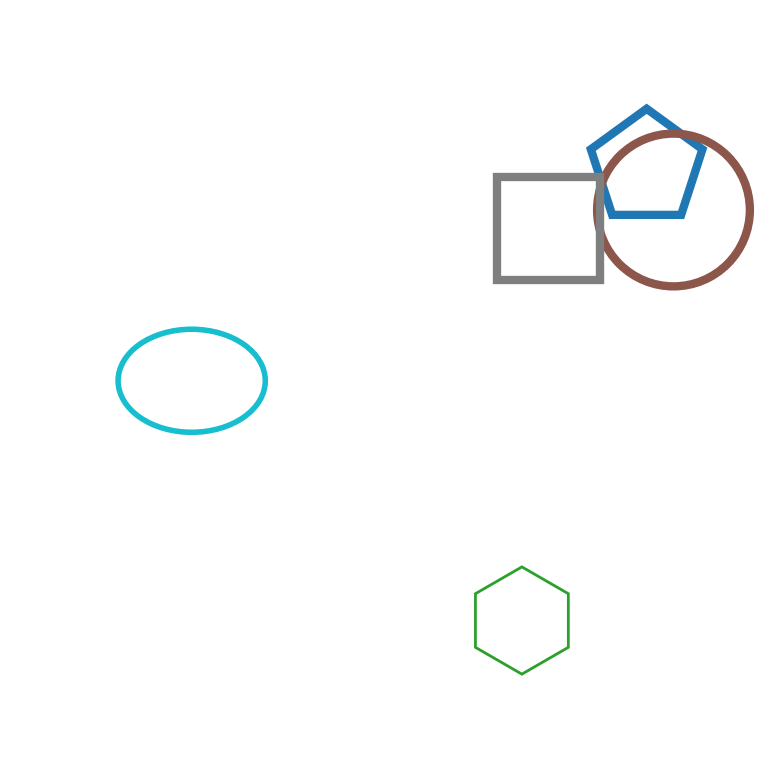[{"shape": "pentagon", "thickness": 3, "radius": 0.38, "center": [0.84, 0.783]}, {"shape": "hexagon", "thickness": 1, "radius": 0.35, "center": [0.678, 0.194]}, {"shape": "circle", "thickness": 3, "radius": 0.5, "center": [0.875, 0.727]}, {"shape": "square", "thickness": 3, "radius": 0.33, "center": [0.712, 0.703]}, {"shape": "oval", "thickness": 2, "radius": 0.48, "center": [0.249, 0.506]}]